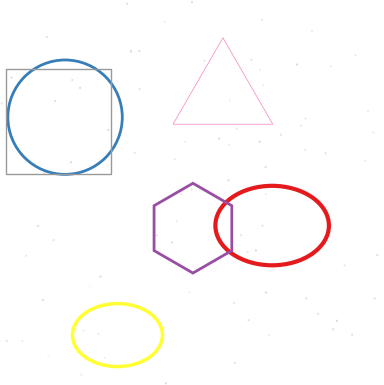[{"shape": "oval", "thickness": 3, "radius": 0.74, "center": [0.707, 0.414]}, {"shape": "circle", "thickness": 2, "radius": 0.74, "center": [0.169, 0.696]}, {"shape": "hexagon", "thickness": 2, "radius": 0.58, "center": [0.501, 0.407]}, {"shape": "oval", "thickness": 2.5, "radius": 0.58, "center": [0.305, 0.13]}, {"shape": "triangle", "thickness": 0.5, "radius": 0.75, "center": [0.579, 0.752]}, {"shape": "square", "thickness": 1, "radius": 0.68, "center": [0.151, 0.685]}]